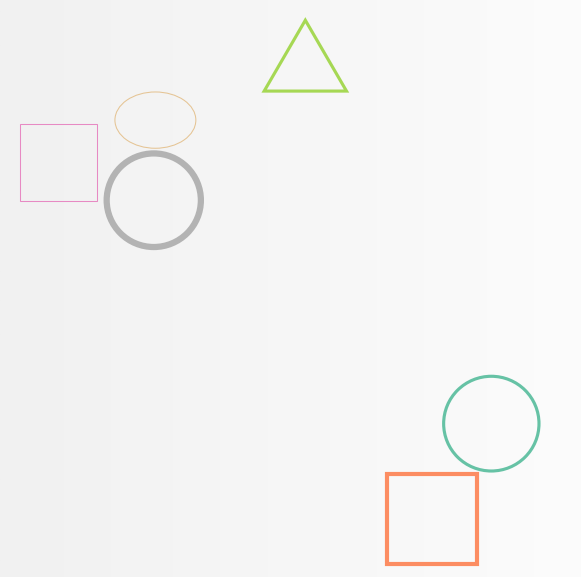[{"shape": "circle", "thickness": 1.5, "radius": 0.41, "center": [0.845, 0.266]}, {"shape": "square", "thickness": 2, "radius": 0.39, "center": [0.743, 0.101]}, {"shape": "square", "thickness": 0.5, "radius": 0.33, "center": [0.101, 0.718]}, {"shape": "triangle", "thickness": 1.5, "radius": 0.41, "center": [0.525, 0.882]}, {"shape": "oval", "thickness": 0.5, "radius": 0.35, "center": [0.267, 0.791]}, {"shape": "circle", "thickness": 3, "radius": 0.41, "center": [0.265, 0.652]}]